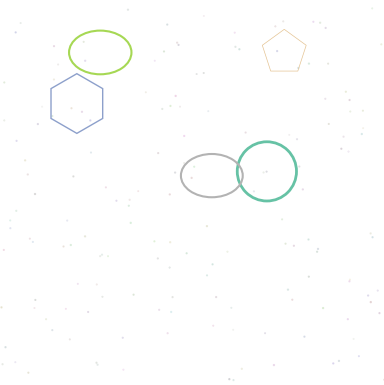[{"shape": "circle", "thickness": 2, "radius": 0.38, "center": [0.693, 0.555]}, {"shape": "hexagon", "thickness": 1, "radius": 0.39, "center": [0.2, 0.731]}, {"shape": "oval", "thickness": 1.5, "radius": 0.41, "center": [0.26, 0.864]}, {"shape": "pentagon", "thickness": 0.5, "radius": 0.3, "center": [0.738, 0.864]}, {"shape": "oval", "thickness": 1.5, "radius": 0.4, "center": [0.55, 0.544]}]